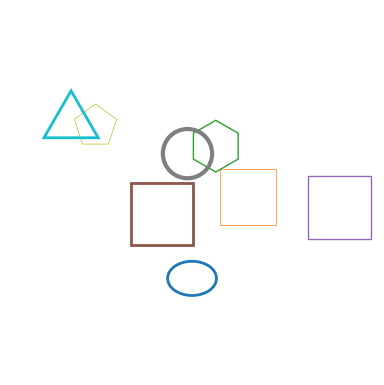[{"shape": "oval", "thickness": 2, "radius": 0.32, "center": [0.499, 0.277]}, {"shape": "square", "thickness": 0.5, "radius": 0.36, "center": [0.645, 0.488]}, {"shape": "hexagon", "thickness": 1, "radius": 0.34, "center": [0.56, 0.62]}, {"shape": "square", "thickness": 1, "radius": 0.41, "center": [0.882, 0.461]}, {"shape": "square", "thickness": 2, "radius": 0.4, "center": [0.42, 0.445]}, {"shape": "circle", "thickness": 3, "radius": 0.32, "center": [0.487, 0.601]}, {"shape": "pentagon", "thickness": 0.5, "radius": 0.29, "center": [0.248, 0.672]}, {"shape": "triangle", "thickness": 2, "radius": 0.41, "center": [0.185, 0.683]}]